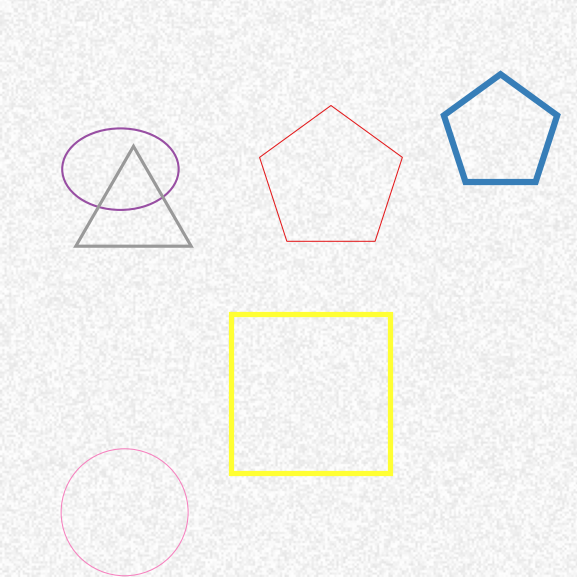[{"shape": "pentagon", "thickness": 0.5, "radius": 0.65, "center": [0.573, 0.686]}, {"shape": "pentagon", "thickness": 3, "radius": 0.52, "center": [0.867, 0.767]}, {"shape": "oval", "thickness": 1, "radius": 0.5, "center": [0.209, 0.706]}, {"shape": "square", "thickness": 2.5, "radius": 0.69, "center": [0.537, 0.318]}, {"shape": "circle", "thickness": 0.5, "radius": 0.55, "center": [0.216, 0.112]}, {"shape": "triangle", "thickness": 1.5, "radius": 0.58, "center": [0.231, 0.63]}]